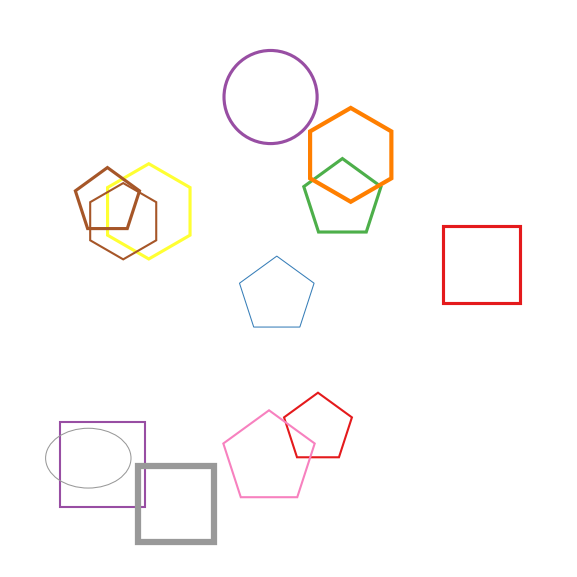[{"shape": "square", "thickness": 1.5, "radius": 0.33, "center": [0.833, 0.541]}, {"shape": "pentagon", "thickness": 1, "radius": 0.31, "center": [0.551, 0.257]}, {"shape": "pentagon", "thickness": 0.5, "radius": 0.34, "center": [0.479, 0.488]}, {"shape": "pentagon", "thickness": 1.5, "radius": 0.35, "center": [0.593, 0.654]}, {"shape": "circle", "thickness": 1.5, "radius": 0.4, "center": [0.469, 0.831]}, {"shape": "square", "thickness": 1, "radius": 0.37, "center": [0.177, 0.194]}, {"shape": "hexagon", "thickness": 2, "radius": 0.41, "center": [0.607, 0.731]}, {"shape": "hexagon", "thickness": 1.5, "radius": 0.41, "center": [0.258, 0.633]}, {"shape": "hexagon", "thickness": 1, "radius": 0.33, "center": [0.213, 0.616]}, {"shape": "pentagon", "thickness": 1.5, "radius": 0.29, "center": [0.186, 0.651]}, {"shape": "pentagon", "thickness": 1, "radius": 0.42, "center": [0.466, 0.205]}, {"shape": "oval", "thickness": 0.5, "radius": 0.37, "center": [0.153, 0.206]}, {"shape": "square", "thickness": 3, "radius": 0.33, "center": [0.305, 0.127]}]